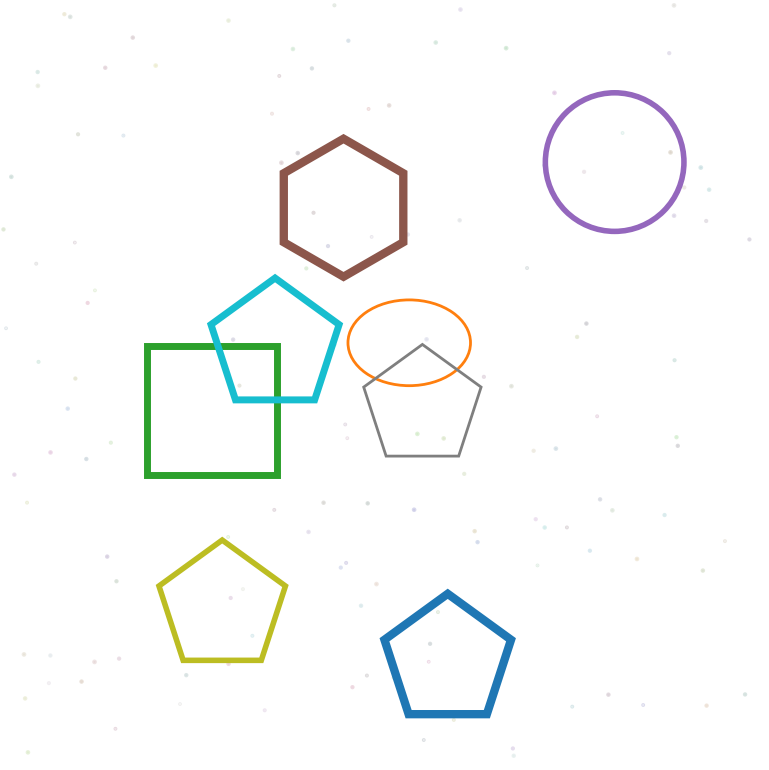[{"shape": "pentagon", "thickness": 3, "radius": 0.43, "center": [0.581, 0.142]}, {"shape": "oval", "thickness": 1, "radius": 0.4, "center": [0.531, 0.555]}, {"shape": "square", "thickness": 2.5, "radius": 0.42, "center": [0.275, 0.467]}, {"shape": "circle", "thickness": 2, "radius": 0.45, "center": [0.798, 0.79]}, {"shape": "hexagon", "thickness": 3, "radius": 0.45, "center": [0.446, 0.73]}, {"shape": "pentagon", "thickness": 1, "radius": 0.4, "center": [0.549, 0.473]}, {"shape": "pentagon", "thickness": 2, "radius": 0.43, "center": [0.289, 0.212]}, {"shape": "pentagon", "thickness": 2.5, "radius": 0.44, "center": [0.357, 0.551]}]